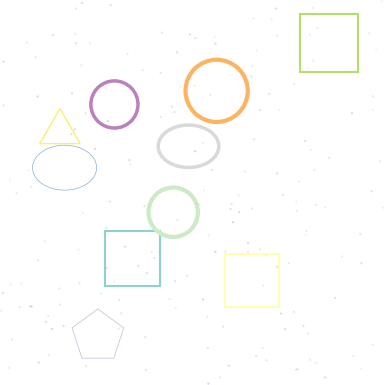[{"shape": "square", "thickness": 1.5, "radius": 0.36, "center": [0.343, 0.328]}, {"shape": "square", "thickness": 1.5, "radius": 0.35, "center": [0.655, 0.272]}, {"shape": "pentagon", "thickness": 0.5, "radius": 0.35, "center": [0.254, 0.127]}, {"shape": "oval", "thickness": 0.5, "radius": 0.42, "center": [0.168, 0.564]}, {"shape": "circle", "thickness": 3, "radius": 0.4, "center": [0.563, 0.764]}, {"shape": "square", "thickness": 1.5, "radius": 0.38, "center": [0.855, 0.889]}, {"shape": "oval", "thickness": 2.5, "radius": 0.39, "center": [0.49, 0.62]}, {"shape": "circle", "thickness": 2.5, "radius": 0.31, "center": [0.297, 0.729]}, {"shape": "circle", "thickness": 3, "radius": 0.32, "center": [0.45, 0.449]}, {"shape": "triangle", "thickness": 1, "radius": 0.3, "center": [0.156, 0.657]}]